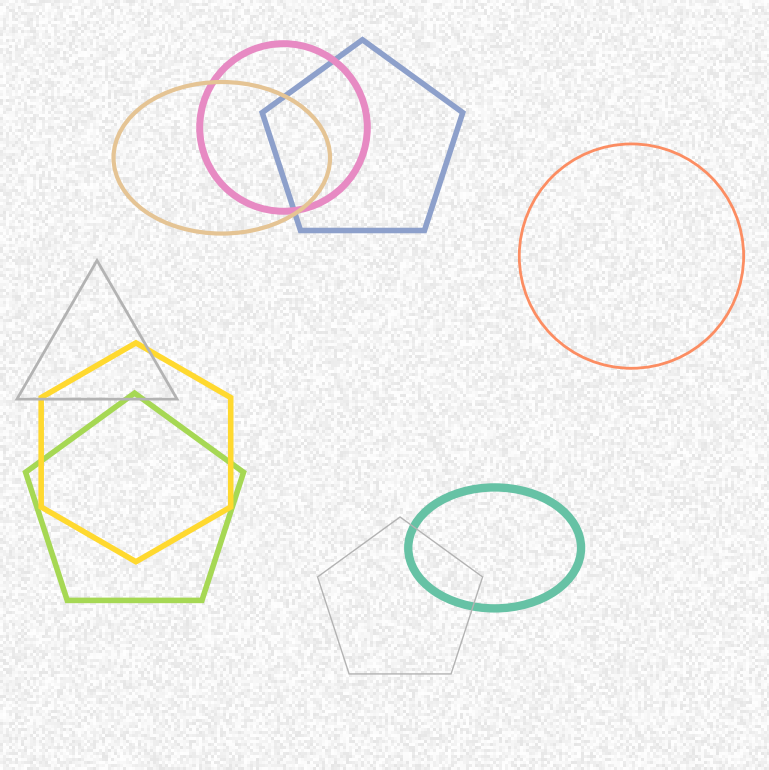[{"shape": "oval", "thickness": 3, "radius": 0.56, "center": [0.642, 0.288]}, {"shape": "circle", "thickness": 1, "radius": 0.73, "center": [0.82, 0.667]}, {"shape": "pentagon", "thickness": 2, "radius": 0.68, "center": [0.471, 0.811]}, {"shape": "circle", "thickness": 2.5, "radius": 0.54, "center": [0.368, 0.834]}, {"shape": "pentagon", "thickness": 2, "radius": 0.74, "center": [0.175, 0.341]}, {"shape": "hexagon", "thickness": 2, "radius": 0.71, "center": [0.177, 0.413]}, {"shape": "oval", "thickness": 1.5, "radius": 0.7, "center": [0.288, 0.795]}, {"shape": "triangle", "thickness": 1, "radius": 0.6, "center": [0.126, 0.542]}, {"shape": "pentagon", "thickness": 0.5, "radius": 0.56, "center": [0.52, 0.216]}]